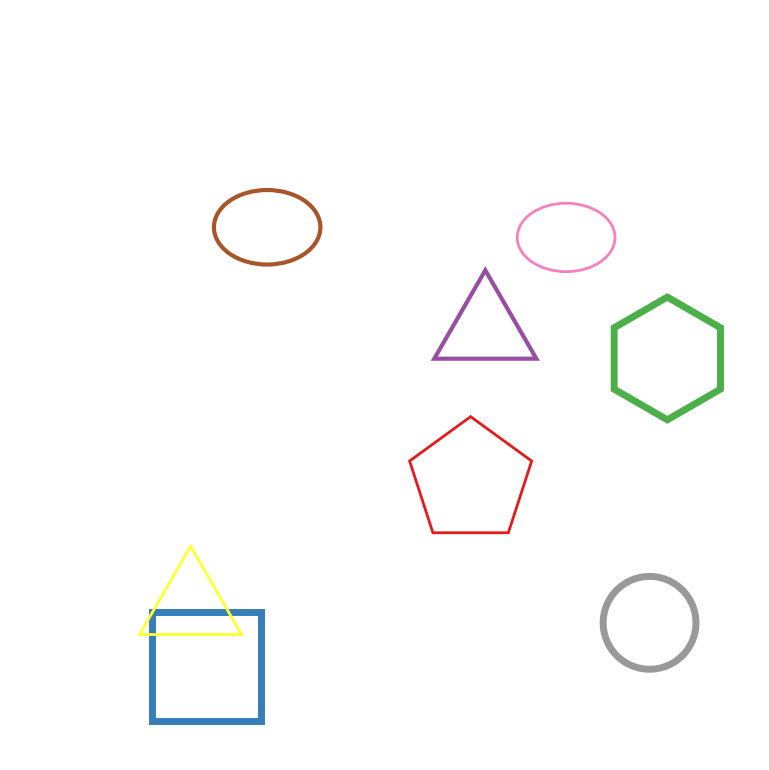[{"shape": "pentagon", "thickness": 1, "radius": 0.42, "center": [0.611, 0.376]}, {"shape": "square", "thickness": 2.5, "radius": 0.35, "center": [0.268, 0.135]}, {"shape": "hexagon", "thickness": 2.5, "radius": 0.4, "center": [0.867, 0.534]}, {"shape": "triangle", "thickness": 1.5, "radius": 0.38, "center": [0.63, 0.572]}, {"shape": "triangle", "thickness": 1, "radius": 0.38, "center": [0.248, 0.214]}, {"shape": "oval", "thickness": 1.5, "radius": 0.35, "center": [0.347, 0.705]}, {"shape": "oval", "thickness": 1, "radius": 0.32, "center": [0.735, 0.692]}, {"shape": "circle", "thickness": 2.5, "radius": 0.3, "center": [0.844, 0.191]}]